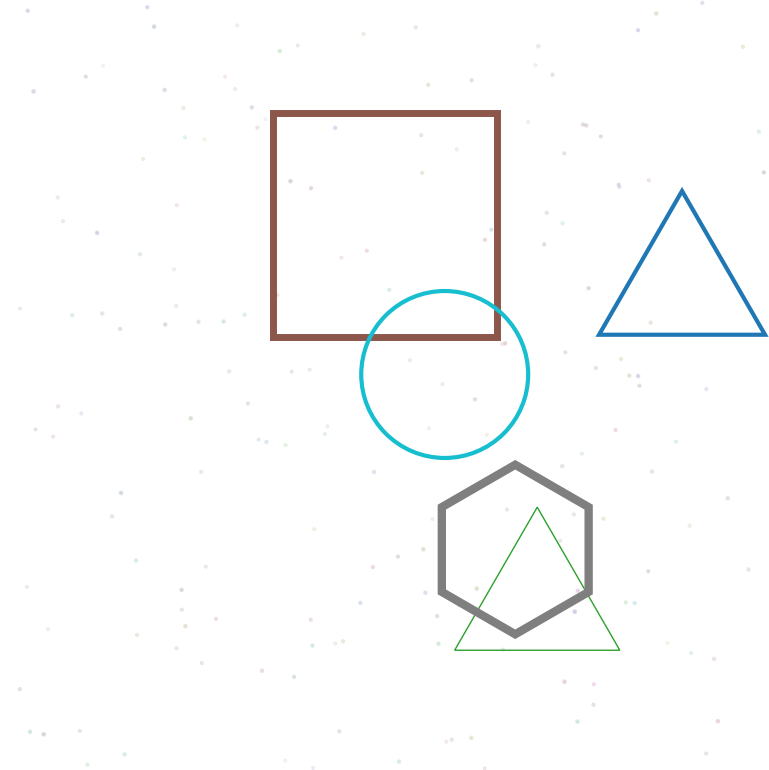[{"shape": "triangle", "thickness": 1.5, "radius": 0.62, "center": [0.886, 0.628]}, {"shape": "triangle", "thickness": 0.5, "radius": 0.62, "center": [0.698, 0.217]}, {"shape": "square", "thickness": 2.5, "radius": 0.73, "center": [0.5, 0.708]}, {"shape": "hexagon", "thickness": 3, "radius": 0.55, "center": [0.669, 0.286]}, {"shape": "circle", "thickness": 1.5, "radius": 0.54, "center": [0.578, 0.514]}]